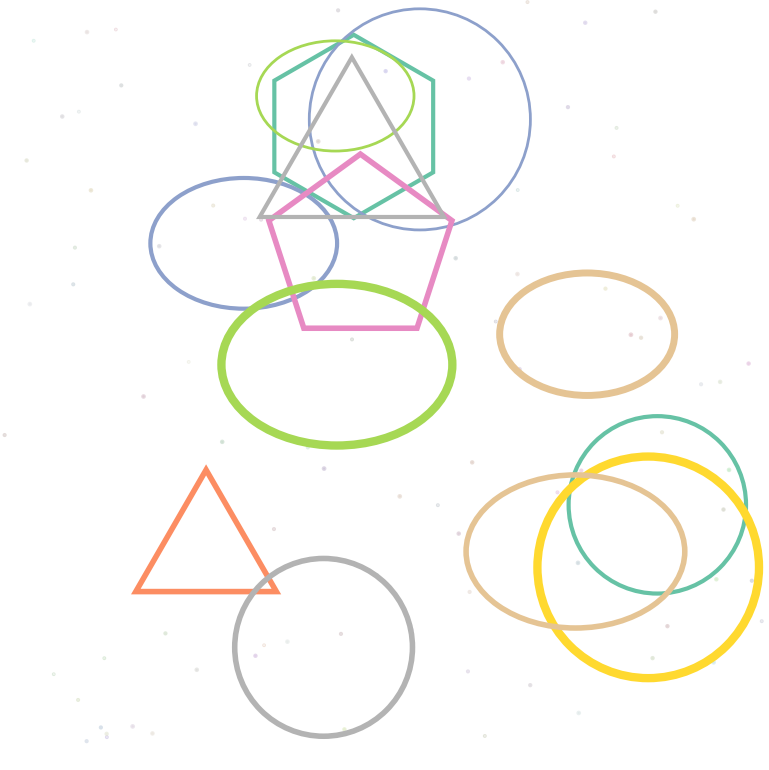[{"shape": "circle", "thickness": 1.5, "radius": 0.58, "center": [0.854, 0.344]}, {"shape": "hexagon", "thickness": 1.5, "radius": 0.6, "center": [0.459, 0.836]}, {"shape": "triangle", "thickness": 2, "radius": 0.53, "center": [0.268, 0.284]}, {"shape": "circle", "thickness": 1, "radius": 0.72, "center": [0.545, 0.845]}, {"shape": "oval", "thickness": 1.5, "radius": 0.61, "center": [0.317, 0.684]}, {"shape": "pentagon", "thickness": 2, "radius": 0.63, "center": [0.468, 0.675]}, {"shape": "oval", "thickness": 1, "radius": 0.51, "center": [0.435, 0.875]}, {"shape": "oval", "thickness": 3, "radius": 0.75, "center": [0.438, 0.526]}, {"shape": "circle", "thickness": 3, "radius": 0.72, "center": [0.842, 0.263]}, {"shape": "oval", "thickness": 2, "radius": 0.71, "center": [0.747, 0.284]}, {"shape": "oval", "thickness": 2.5, "radius": 0.57, "center": [0.763, 0.566]}, {"shape": "triangle", "thickness": 1.5, "radius": 0.69, "center": [0.457, 0.787]}, {"shape": "circle", "thickness": 2, "radius": 0.58, "center": [0.42, 0.159]}]